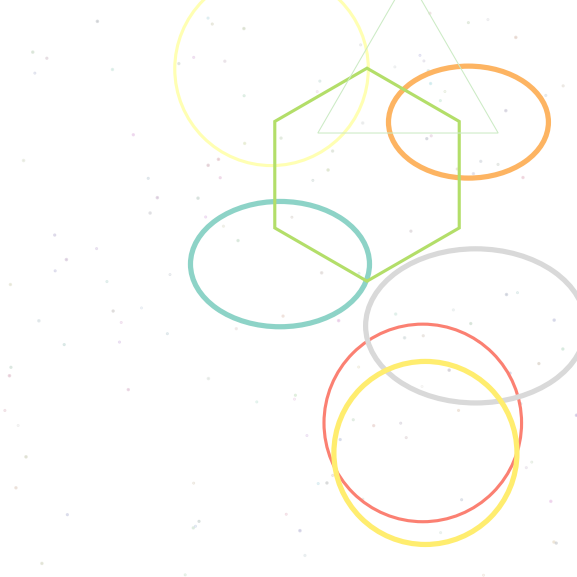[{"shape": "oval", "thickness": 2.5, "radius": 0.77, "center": [0.485, 0.542]}, {"shape": "circle", "thickness": 1.5, "radius": 0.84, "center": [0.47, 0.88]}, {"shape": "circle", "thickness": 1.5, "radius": 0.86, "center": [0.732, 0.267]}, {"shape": "oval", "thickness": 2.5, "radius": 0.69, "center": [0.811, 0.788]}, {"shape": "hexagon", "thickness": 1.5, "radius": 0.92, "center": [0.636, 0.697]}, {"shape": "oval", "thickness": 2.5, "radius": 0.95, "center": [0.824, 0.435]}, {"shape": "triangle", "thickness": 0.5, "radius": 0.9, "center": [0.706, 0.859]}, {"shape": "circle", "thickness": 2.5, "radius": 0.79, "center": [0.737, 0.215]}]